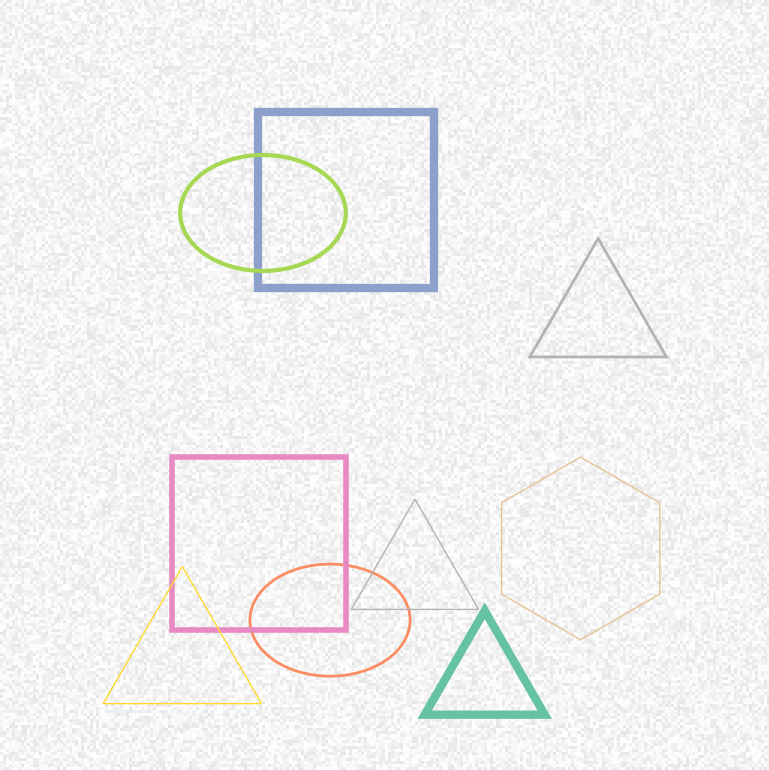[{"shape": "triangle", "thickness": 3, "radius": 0.45, "center": [0.629, 0.117]}, {"shape": "oval", "thickness": 1, "radius": 0.52, "center": [0.429, 0.195]}, {"shape": "square", "thickness": 3, "radius": 0.57, "center": [0.449, 0.74]}, {"shape": "square", "thickness": 2, "radius": 0.56, "center": [0.336, 0.294]}, {"shape": "oval", "thickness": 1.5, "radius": 0.54, "center": [0.342, 0.723]}, {"shape": "triangle", "thickness": 0.5, "radius": 0.59, "center": [0.237, 0.146]}, {"shape": "hexagon", "thickness": 0.5, "radius": 0.59, "center": [0.754, 0.288]}, {"shape": "triangle", "thickness": 1, "radius": 0.51, "center": [0.777, 0.588]}, {"shape": "triangle", "thickness": 0.5, "radius": 0.48, "center": [0.539, 0.256]}]